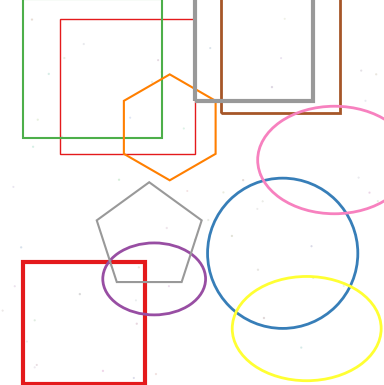[{"shape": "square", "thickness": 1, "radius": 0.88, "center": [0.331, 0.776]}, {"shape": "square", "thickness": 3, "radius": 0.79, "center": [0.218, 0.162]}, {"shape": "circle", "thickness": 2, "radius": 0.98, "center": [0.734, 0.342]}, {"shape": "square", "thickness": 1.5, "radius": 0.9, "center": [0.24, 0.822]}, {"shape": "oval", "thickness": 2, "radius": 0.67, "center": [0.4, 0.276]}, {"shape": "hexagon", "thickness": 1.5, "radius": 0.69, "center": [0.441, 0.669]}, {"shape": "oval", "thickness": 2, "radius": 0.97, "center": [0.797, 0.147]}, {"shape": "square", "thickness": 2, "radius": 0.77, "center": [0.728, 0.86]}, {"shape": "oval", "thickness": 2, "radius": 1.0, "center": [0.869, 0.584]}, {"shape": "square", "thickness": 3, "radius": 0.77, "center": [0.661, 0.89]}, {"shape": "pentagon", "thickness": 1.5, "radius": 0.72, "center": [0.388, 0.383]}]